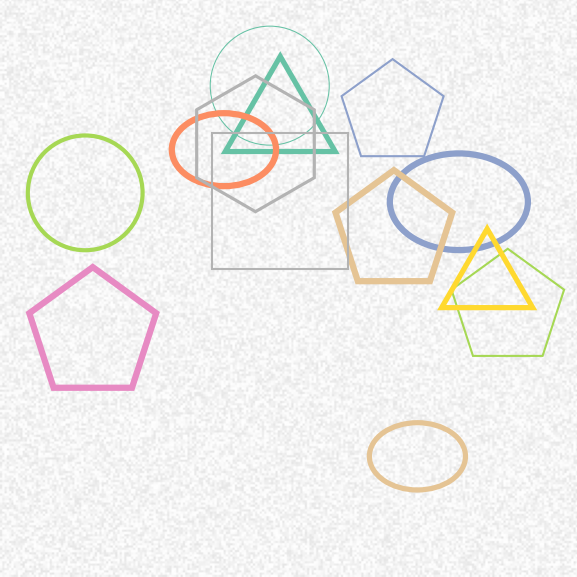[{"shape": "circle", "thickness": 0.5, "radius": 0.52, "center": [0.467, 0.851]}, {"shape": "triangle", "thickness": 2.5, "radius": 0.55, "center": [0.485, 0.792]}, {"shape": "oval", "thickness": 3, "radius": 0.45, "center": [0.388, 0.74]}, {"shape": "oval", "thickness": 3, "radius": 0.6, "center": [0.795, 0.65]}, {"shape": "pentagon", "thickness": 1, "radius": 0.46, "center": [0.68, 0.804]}, {"shape": "pentagon", "thickness": 3, "radius": 0.58, "center": [0.161, 0.421]}, {"shape": "pentagon", "thickness": 1, "radius": 0.51, "center": [0.879, 0.466]}, {"shape": "circle", "thickness": 2, "radius": 0.5, "center": [0.148, 0.665]}, {"shape": "triangle", "thickness": 2.5, "radius": 0.45, "center": [0.844, 0.512]}, {"shape": "oval", "thickness": 2.5, "radius": 0.42, "center": [0.723, 0.209]}, {"shape": "pentagon", "thickness": 3, "radius": 0.53, "center": [0.682, 0.598]}, {"shape": "square", "thickness": 1, "radius": 0.59, "center": [0.485, 0.651]}, {"shape": "hexagon", "thickness": 1.5, "radius": 0.59, "center": [0.442, 0.75]}]